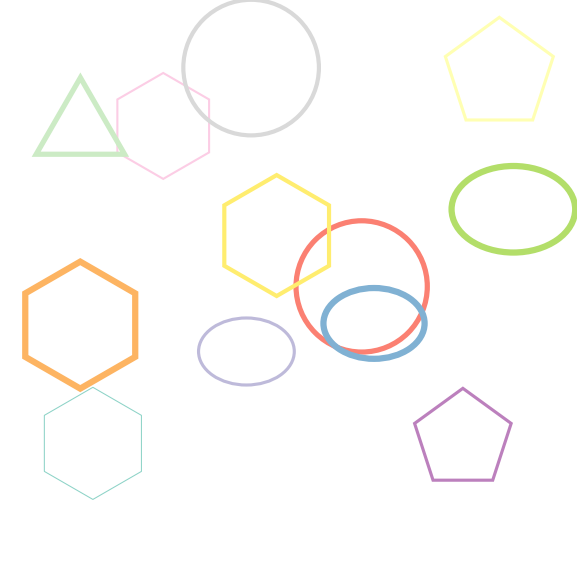[{"shape": "hexagon", "thickness": 0.5, "radius": 0.49, "center": [0.161, 0.231]}, {"shape": "pentagon", "thickness": 1.5, "radius": 0.49, "center": [0.865, 0.871]}, {"shape": "oval", "thickness": 1.5, "radius": 0.41, "center": [0.427, 0.39]}, {"shape": "circle", "thickness": 2.5, "radius": 0.57, "center": [0.626, 0.503]}, {"shape": "oval", "thickness": 3, "radius": 0.44, "center": [0.648, 0.439]}, {"shape": "hexagon", "thickness": 3, "radius": 0.55, "center": [0.139, 0.436]}, {"shape": "oval", "thickness": 3, "radius": 0.54, "center": [0.889, 0.637]}, {"shape": "hexagon", "thickness": 1, "radius": 0.46, "center": [0.283, 0.781]}, {"shape": "circle", "thickness": 2, "radius": 0.59, "center": [0.435, 0.882]}, {"shape": "pentagon", "thickness": 1.5, "radius": 0.44, "center": [0.802, 0.239]}, {"shape": "triangle", "thickness": 2.5, "radius": 0.44, "center": [0.139, 0.776]}, {"shape": "hexagon", "thickness": 2, "radius": 0.52, "center": [0.479, 0.591]}]